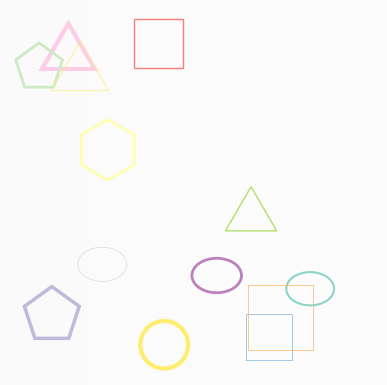[{"shape": "oval", "thickness": 1.5, "radius": 0.31, "center": [0.8, 0.25]}, {"shape": "hexagon", "thickness": 2, "radius": 0.39, "center": [0.278, 0.611]}, {"shape": "pentagon", "thickness": 2.5, "radius": 0.37, "center": [0.134, 0.181]}, {"shape": "square", "thickness": 1, "radius": 0.32, "center": [0.409, 0.887]}, {"shape": "square", "thickness": 0.5, "radius": 0.3, "center": [0.694, 0.125]}, {"shape": "square", "thickness": 0.5, "radius": 0.42, "center": [0.724, 0.176]}, {"shape": "triangle", "thickness": 1, "radius": 0.38, "center": [0.648, 0.439]}, {"shape": "triangle", "thickness": 3, "radius": 0.39, "center": [0.176, 0.86]}, {"shape": "oval", "thickness": 0.5, "radius": 0.32, "center": [0.264, 0.313]}, {"shape": "oval", "thickness": 2, "radius": 0.32, "center": [0.559, 0.284]}, {"shape": "pentagon", "thickness": 2, "radius": 0.32, "center": [0.101, 0.825]}, {"shape": "circle", "thickness": 3, "radius": 0.31, "center": [0.424, 0.105]}, {"shape": "triangle", "thickness": 0.5, "radius": 0.43, "center": [0.207, 0.807]}]